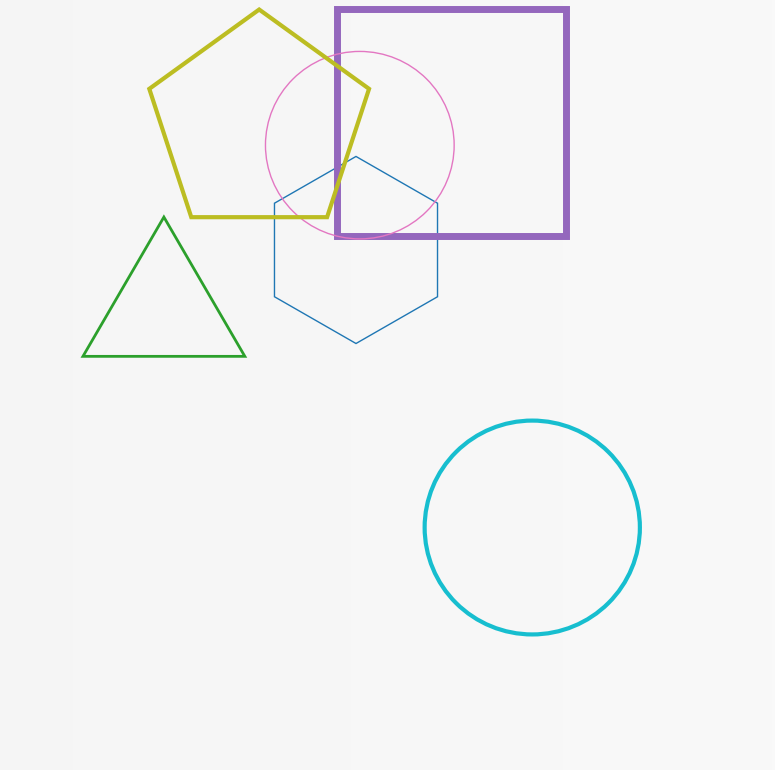[{"shape": "hexagon", "thickness": 0.5, "radius": 0.61, "center": [0.459, 0.675]}, {"shape": "triangle", "thickness": 1, "radius": 0.6, "center": [0.211, 0.598]}, {"shape": "square", "thickness": 2.5, "radius": 0.74, "center": [0.583, 0.84]}, {"shape": "circle", "thickness": 0.5, "radius": 0.61, "center": [0.464, 0.811]}, {"shape": "pentagon", "thickness": 1.5, "radius": 0.75, "center": [0.334, 0.839]}, {"shape": "circle", "thickness": 1.5, "radius": 0.69, "center": [0.687, 0.315]}]